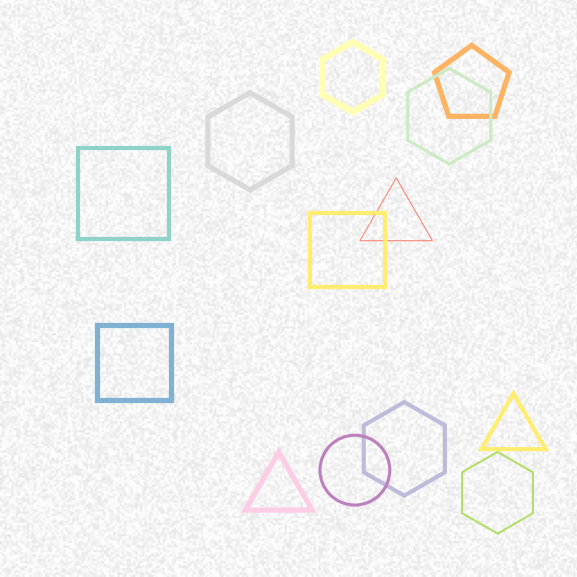[{"shape": "square", "thickness": 2, "radius": 0.39, "center": [0.214, 0.664]}, {"shape": "hexagon", "thickness": 3, "radius": 0.3, "center": [0.611, 0.866]}, {"shape": "hexagon", "thickness": 2, "radius": 0.41, "center": [0.7, 0.222]}, {"shape": "triangle", "thickness": 0.5, "radius": 0.36, "center": [0.686, 0.619]}, {"shape": "square", "thickness": 2.5, "radius": 0.32, "center": [0.232, 0.371]}, {"shape": "pentagon", "thickness": 2.5, "radius": 0.34, "center": [0.817, 0.853]}, {"shape": "hexagon", "thickness": 1, "radius": 0.35, "center": [0.862, 0.146]}, {"shape": "triangle", "thickness": 2.5, "radius": 0.33, "center": [0.483, 0.149]}, {"shape": "hexagon", "thickness": 2.5, "radius": 0.42, "center": [0.433, 0.755]}, {"shape": "circle", "thickness": 1.5, "radius": 0.3, "center": [0.615, 0.185]}, {"shape": "hexagon", "thickness": 1.5, "radius": 0.41, "center": [0.778, 0.798]}, {"shape": "triangle", "thickness": 2, "radius": 0.32, "center": [0.889, 0.254]}, {"shape": "square", "thickness": 2, "radius": 0.32, "center": [0.602, 0.567]}]